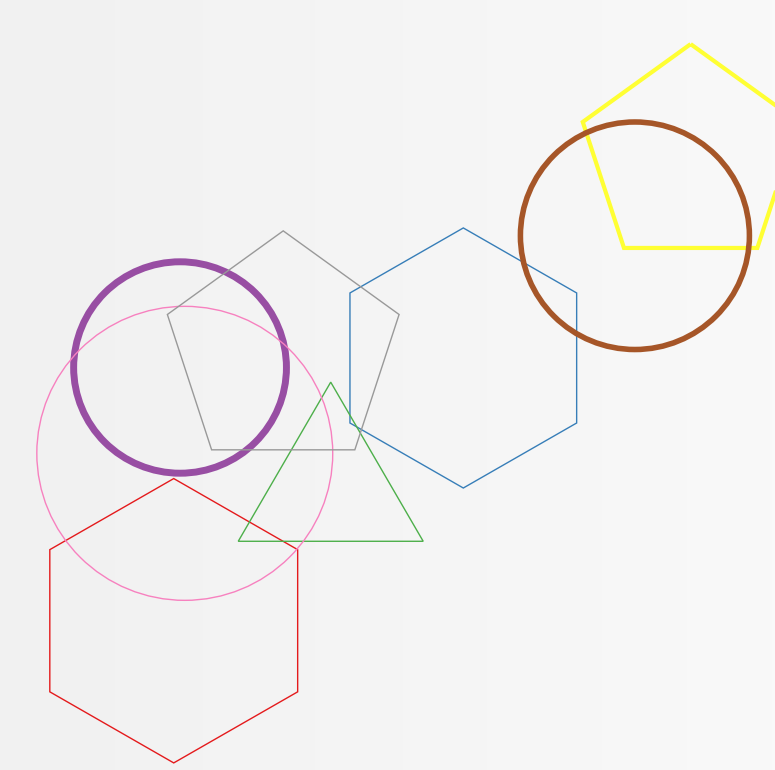[{"shape": "hexagon", "thickness": 0.5, "radius": 0.92, "center": [0.224, 0.194]}, {"shape": "hexagon", "thickness": 0.5, "radius": 0.84, "center": [0.598, 0.535]}, {"shape": "triangle", "thickness": 0.5, "radius": 0.69, "center": [0.427, 0.366]}, {"shape": "circle", "thickness": 2.5, "radius": 0.69, "center": [0.232, 0.523]}, {"shape": "pentagon", "thickness": 1.5, "radius": 0.73, "center": [0.891, 0.796]}, {"shape": "circle", "thickness": 2, "radius": 0.74, "center": [0.819, 0.694]}, {"shape": "circle", "thickness": 0.5, "radius": 0.95, "center": [0.238, 0.411]}, {"shape": "pentagon", "thickness": 0.5, "radius": 0.79, "center": [0.365, 0.543]}]